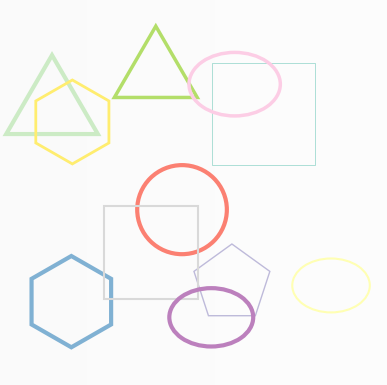[{"shape": "square", "thickness": 0.5, "radius": 0.67, "center": [0.68, 0.704]}, {"shape": "oval", "thickness": 1.5, "radius": 0.5, "center": [0.854, 0.259]}, {"shape": "pentagon", "thickness": 1, "radius": 0.51, "center": [0.598, 0.263]}, {"shape": "circle", "thickness": 3, "radius": 0.58, "center": [0.47, 0.455]}, {"shape": "hexagon", "thickness": 3, "radius": 0.59, "center": [0.184, 0.216]}, {"shape": "triangle", "thickness": 2.5, "radius": 0.62, "center": [0.402, 0.809]}, {"shape": "oval", "thickness": 2.5, "radius": 0.59, "center": [0.606, 0.781]}, {"shape": "square", "thickness": 1.5, "radius": 0.6, "center": [0.389, 0.345]}, {"shape": "oval", "thickness": 3, "radius": 0.54, "center": [0.545, 0.176]}, {"shape": "triangle", "thickness": 3, "radius": 0.68, "center": [0.134, 0.72]}, {"shape": "hexagon", "thickness": 2, "radius": 0.54, "center": [0.187, 0.683]}]